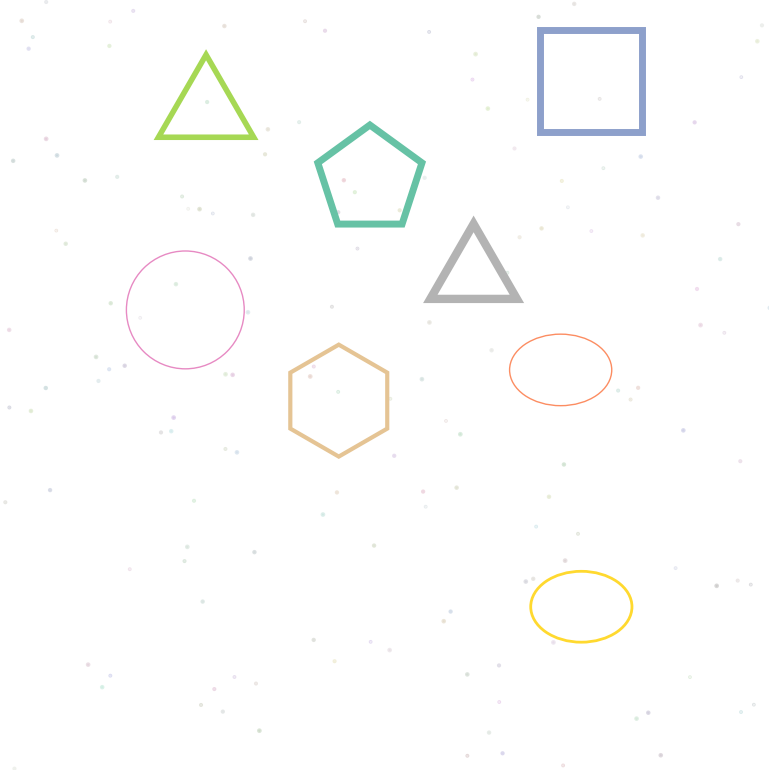[{"shape": "pentagon", "thickness": 2.5, "radius": 0.36, "center": [0.48, 0.767]}, {"shape": "oval", "thickness": 0.5, "radius": 0.33, "center": [0.728, 0.52]}, {"shape": "square", "thickness": 2.5, "radius": 0.33, "center": [0.767, 0.895]}, {"shape": "circle", "thickness": 0.5, "radius": 0.38, "center": [0.241, 0.598]}, {"shape": "triangle", "thickness": 2, "radius": 0.36, "center": [0.268, 0.857]}, {"shape": "oval", "thickness": 1, "radius": 0.33, "center": [0.755, 0.212]}, {"shape": "hexagon", "thickness": 1.5, "radius": 0.36, "center": [0.44, 0.48]}, {"shape": "triangle", "thickness": 3, "radius": 0.32, "center": [0.615, 0.644]}]